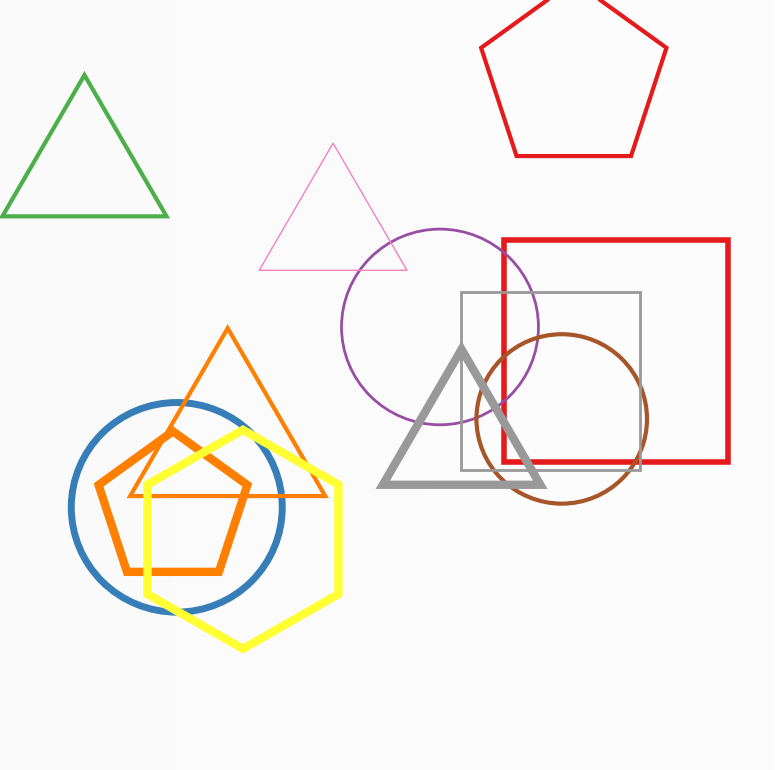[{"shape": "square", "thickness": 2, "radius": 0.72, "center": [0.795, 0.544]}, {"shape": "pentagon", "thickness": 1.5, "radius": 0.63, "center": [0.74, 0.899]}, {"shape": "circle", "thickness": 2.5, "radius": 0.68, "center": [0.228, 0.341]}, {"shape": "triangle", "thickness": 1.5, "radius": 0.61, "center": [0.109, 0.78]}, {"shape": "circle", "thickness": 1, "radius": 0.64, "center": [0.568, 0.575]}, {"shape": "triangle", "thickness": 1.5, "radius": 0.73, "center": [0.294, 0.428]}, {"shape": "pentagon", "thickness": 3, "radius": 0.5, "center": [0.223, 0.339]}, {"shape": "hexagon", "thickness": 3, "radius": 0.71, "center": [0.313, 0.3]}, {"shape": "circle", "thickness": 1.5, "radius": 0.55, "center": [0.725, 0.456]}, {"shape": "triangle", "thickness": 0.5, "radius": 0.55, "center": [0.43, 0.704]}, {"shape": "triangle", "thickness": 3, "radius": 0.59, "center": [0.596, 0.429]}, {"shape": "square", "thickness": 1, "radius": 0.58, "center": [0.711, 0.506]}]